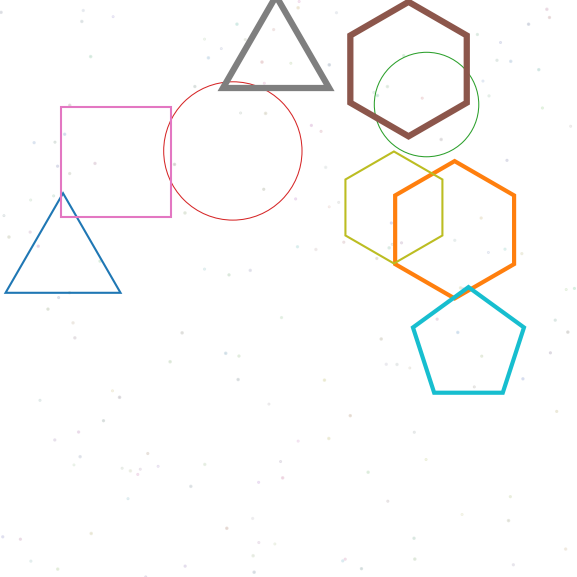[{"shape": "triangle", "thickness": 1, "radius": 0.57, "center": [0.109, 0.55]}, {"shape": "hexagon", "thickness": 2, "radius": 0.59, "center": [0.787, 0.601]}, {"shape": "circle", "thickness": 0.5, "radius": 0.45, "center": [0.739, 0.818]}, {"shape": "circle", "thickness": 0.5, "radius": 0.6, "center": [0.403, 0.738]}, {"shape": "hexagon", "thickness": 3, "radius": 0.58, "center": [0.707, 0.879]}, {"shape": "square", "thickness": 1, "radius": 0.48, "center": [0.201, 0.719]}, {"shape": "triangle", "thickness": 3, "radius": 0.53, "center": [0.478, 0.9]}, {"shape": "hexagon", "thickness": 1, "radius": 0.48, "center": [0.682, 0.64]}, {"shape": "pentagon", "thickness": 2, "radius": 0.51, "center": [0.811, 0.401]}]